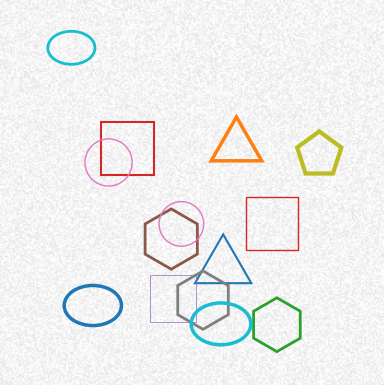[{"shape": "oval", "thickness": 2.5, "radius": 0.37, "center": [0.241, 0.206]}, {"shape": "triangle", "thickness": 1.5, "radius": 0.42, "center": [0.58, 0.307]}, {"shape": "triangle", "thickness": 2.5, "radius": 0.38, "center": [0.614, 0.62]}, {"shape": "hexagon", "thickness": 2, "radius": 0.35, "center": [0.719, 0.157]}, {"shape": "square", "thickness": 1.5, "radius": 0.34, "center": [0.332, 0.614]}, {"shape": "square", "thickness": 1, "radius": 0.34, "center": [0.707, 0.42]}, {"shape": "square", "thickness": 0.5, "radius": 0.3, "center": [0.45, 0.225]}, {"shape": "hexagon", "thickness": 2, "radius": 0.39, "center": [0.445, 0.379]}, {"shape": "circle", "thickness": 1, "radius": 0.29, "center": [0.471, 0.418]}, {"shape": "circle", "thickness": 1, "radius": 0.31, "center": [0.282, 0.578]}, {"shape": "hexagon", "thickness": 2, "radius": 0.38, "center": [0.527, 0.22]}, {"shape": "pentagon", "thickness": 3, "radius": 0.3, "center": [0.829, 0.598]}, {"shape": "oval", "thickness": 2, "radius": 0.31, "center": [0.185, 0.876]}, {"shape": "oval", "thickness": 2.5, "radius": 0.39, "center": [0.574, 0.159]}]